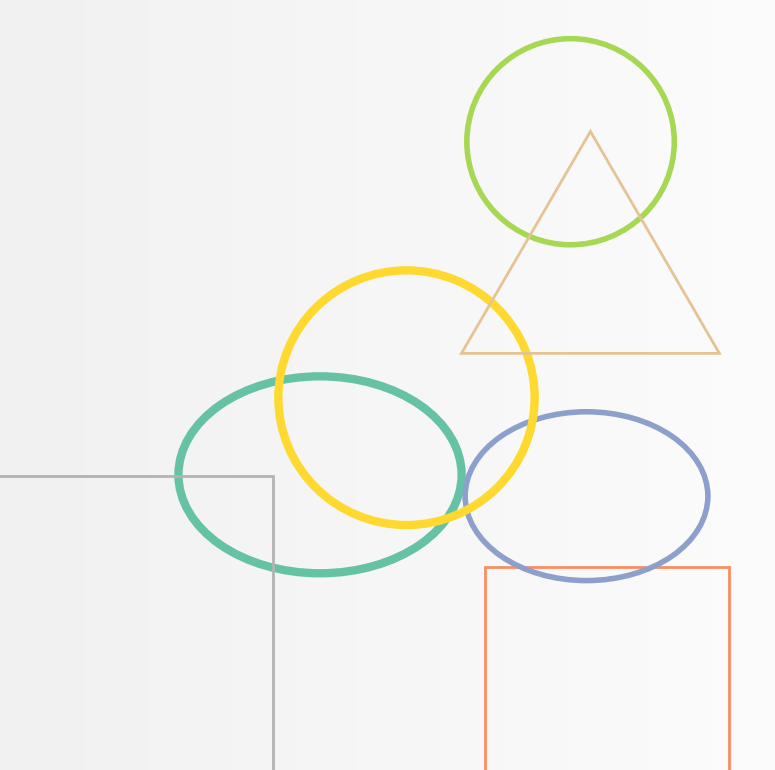[{"shape": "oval", "thickness": 3, "radius": 0.91, "center": [0.413, 0.383]}, {"shape": "square", "thickness": 1, "radius": 0.79, "center": [0.783, 0.106]}, {"shape": "oval", "thickness": 2, "radius": 0.78, "center": [0.757, 0.356]}, {"shape": "circle", "thickness": 2, "radius": 0.67, "center": [0.736, 0.816]}, {"shape": "circle", "thickness": 3, "radius": 0.83, "center": [0.525, 0.484]}, {"shape": "triangle", "thickness": 1, "radius": 0.96, "center": [0.762, 0.637]}, {"shape": "square", "thickness": 1, "radius": 0.97, "center": [0.158, 0.187]}]